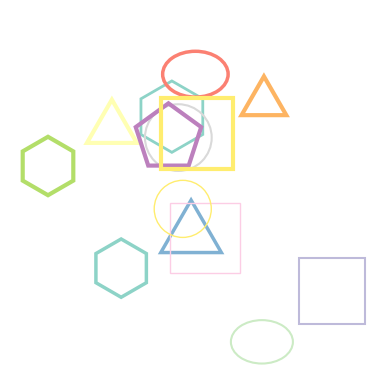[{"shape": "hexagon", "thickness": 2, "radius": 0.46, "center": [0.446, 0.697]}, {"shape": "hexagon", "thickness": 2.5, "radius": 0.38, "center": [0.315, 0.304]}, {"shape": "triangle", "thickness": 3, "radius": 0.37, "center": [0.291, 0.666]}, {"shape": "square", "thickness": 1.5, "radius": 0.43, "center": [0.862, 0.245]}, {"shape": "oval", "thickness": 2.5, "radius": 0.43, "center": [0.508, 0.807]}, {"shape": "triangle", "thickness": 2.5, "radius": 0.45, "center": [0.496, 0.389]}, {"shape": "triangle", "thickness": 3, "radius": 0.34, "center": [0.686, 0.734]}, {"shape": "hexagon", "thickness": 3, "radius": 0.38, "center": [0.125, 0.569]}, {"shape": "square", "thickness": 1, "radius": 0.46, "center": [0.533, 0.383]}, {"shape": "circle", "thickness": 1.5, "radius": 0.43, "center": [0.463, 0.643]}, {"shape": "pentagon", "thickness": 3, "radius": 0.45, "center": [0.438, 0.642]}, {"shape": "oval", "thickness": 1.5, "radius": 0.4, "center": [0.68, 0.112]}, {"shape": "square", "thickness": 3, "radius": 0.47, "center": [0.512, 0.653]}, {"shape": "circle", "thickness": 1, "radius": 0.37, "center": [0.475, 0.457]}]